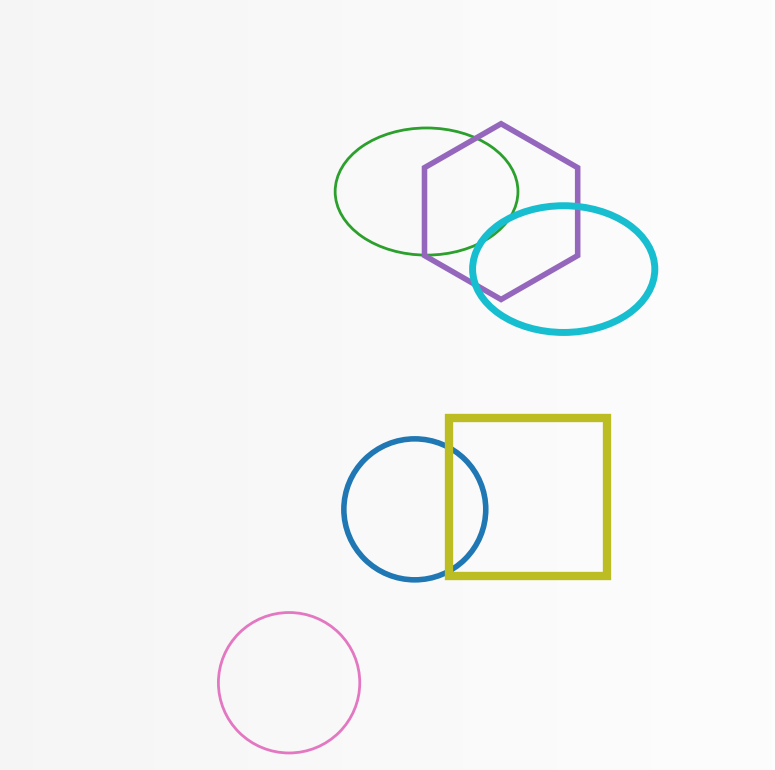[{"shape": "circle", "thickness": 2, "radius": 0.46, "center": [0.535, 0.339]}, {"shape": "oval", "thickness": 1, "radius": 0.59, "center": [0.55, 0.751]}, {"shape": "hexagon", "thickness": 2, "radius": 0.57, "center": [0.647, 0.725]}, {"shape": "circle", "thickness": 1, "radius": 0.46, "center": [0.373, 0.113]}, {"shape": "square", "thickness": 3, "radius": 0.51, "center": [0.681, 0.355]}, {"shape": "oval", "thickness": 2.5, "radius": 0.59, "center": [0.727, 0.651]}]